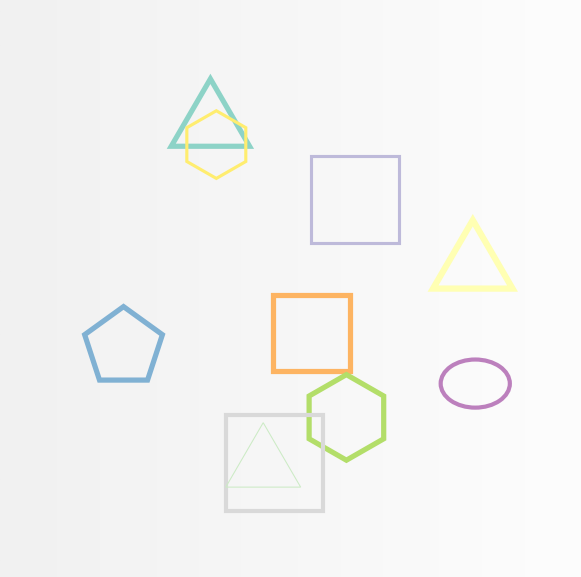[{"shape": "triangle", "thickness": 2.5, "radius": 0.39, "center": [0.362, 0.785]}, {"shape": "triangle", "thickness": 3, "radius": 0.39, "center": [0.813, 0.539]}, {"shape": "square", "thickness": 1.5, "radius": 0.38, "center": [0.611, 0.653]}, {"shape": "pentagon", "thickness": 2.5, "radius": 0.35, "center": [0.213, 0.398]}, {"shape": "square", "thickness": 2.5, "radius": 0.33, "center": [0.536, 0.423]}, {"shape": "hexagon", "thickness": 2.5, "radius": 0.37, "center": [0.596, 0.276]}, {"shape": "square", "thickness": 2, "radius": 0.41, "center": [0.472, 0.198]}, {"shape": "oval", "thickness": 2, "radius": 0.3, "center": [0.818, 0.335]}, {"shape": "triangle", "thickness": 0.5, "radius": 0.37, "center": [0.453, 0.193]}, {"shape": "hexagon", "thickness": 1.5, "radius": 0.29, "center": [0.372, 0.749]}]